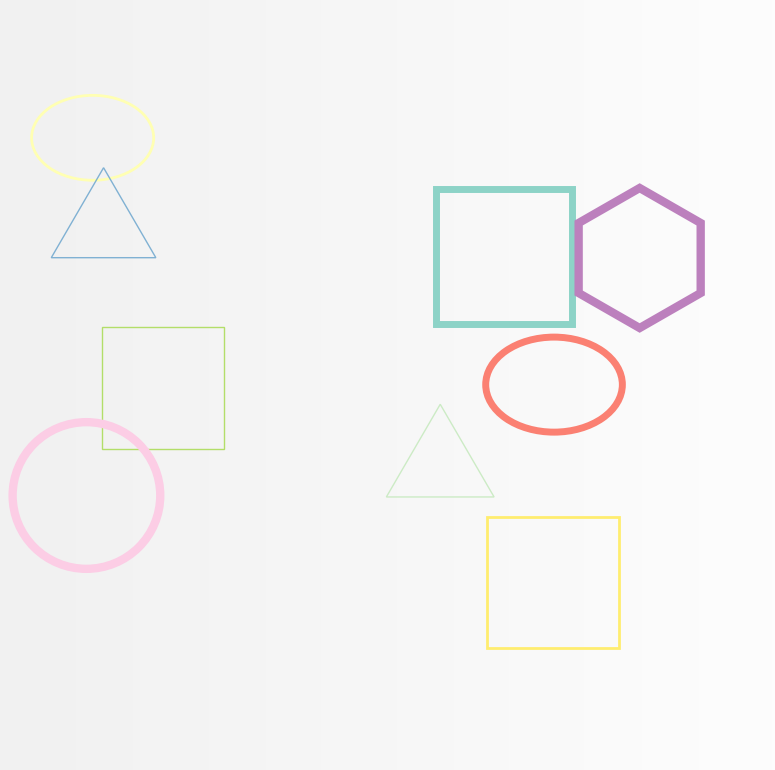[{"shape": "square", "thickness": 2.5, "radius": 0.44, "center": [0.651, 0.667]}, {"shape": "oval", "thickness": 1, "radius": 0.39, "center": [0.12, 0.821]}, {"shape": "oval", "thickness": 2.5, "radius": 0.44, "center": [0.715, 0.5]}, {"shape": "triangle", "thickness": 0.5, "radius": 0.39, "center": [0.134, 0.704]}, {"shape": "square", "thickness": 0.5, "radius": 0.4, "center": [0.21, 0.496]}, {"shape": "circle", "thickness": 3, "radius": 0.48, "center": [0.112, 0.356]}, {"shape": "hexagon", "thickness": 3, "radius": 0.45, "center": [0.825, 0.665]}, {"shape": "triangle", "thickness": 0.5, "radius": 0.4, "center": [0.568, 0.395]}, {"shape": "square", "thickness": 1, "radius": 0.43, "center": [0.714, 0.244]}]